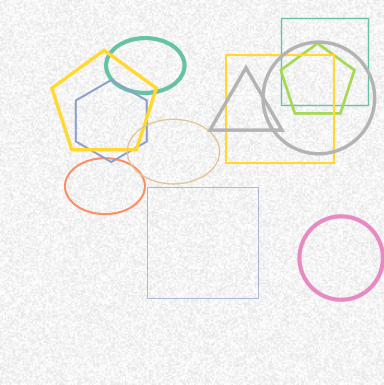[{"shape": "oval", "thickness": 3, "radius": 0.51, "center": [0.377, 0.83]}, {"shape": "square", "thickness": 1, "radius": 0.56, "center": [0.843, 0.84]}, {"shape": "oval", "thickness": 1.5, "radius": 0.52, "center": [0.273, 0.516]}, {"shape": "square", "thickness": 0.5, "radius": 0.72, "center": [0.525, 0.37]}, {"shape": "hexagon", "thickness": 1.5, "radius": 0.53, "center": [0.289, 0.686]}, {"shape": "circle", "thickness": 3, "radius": 0.54, "center": [0.886, 0.33]}, {"shape": "pentagon", "thickness": 2, "radius": 0.5, "center": [0.825, 0.787]}, {"shape": "pentagon", "thickness": 2.5, "radius": 0.71, "center": [0.27, 0.727]}, {"shape": "square", "thickness": 1.5, "radius": 0.7, "center": [0.726, 0.718]}, {"shape": "oval", "thickness": 1, "radius": 0.6, "center": [0.45, 0.606]}, {"shape": "triangle", "thickness": 2.5, "radius": 0.54, "center": [0.639, 0.716]}, {"shape": "circle", "thickness": 2.5, "radius": 0.73, "center": [0.828, 0.746]}]